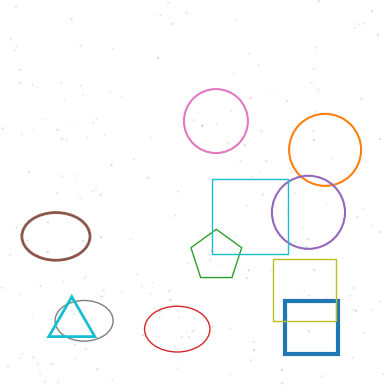[{"shape": "square", "thickness": 3, "radius": 0.34, "center": [0.81, 0.148]}, {"shape": "circle", "thickness": 1.5, "radius": 0.47, "center": [0.844, 0.611]}, {"shape": "pentagon", "thickness": 1, "radius": 0.35, "center": [0.562, 0.335]}, {"shape": "oval", "thickness": 1, "radius": 0.42, "center": [0.46, 0.145]}, {"shape": "circle", "thickness": 1.5, "radius": 0.47, "center": [0.801, 0.449]}, {"shape": "oval", "thickness": 2, "radius": 0.44, "center": [0.145, 0.386]}, {"shape": "circle", "thickness": 1.5, "radius": 0.42, "center": [0.561, 0.686]}, {"shape": "oval", "thickness": 1, "radius": 0.38, "center": [0.218, 0.167]}, {"shape": "square", "thickness": 1, "radius": 0.4, "center": [0.791, 0.248]}, {"shape": "triangle", "thickness": 2, "radius": 0.34, "center": [0.187, 0.16]}, {"shape": "square", "thickness": 1, "radius": 0.49, "center": [0.649, 0.438]}]